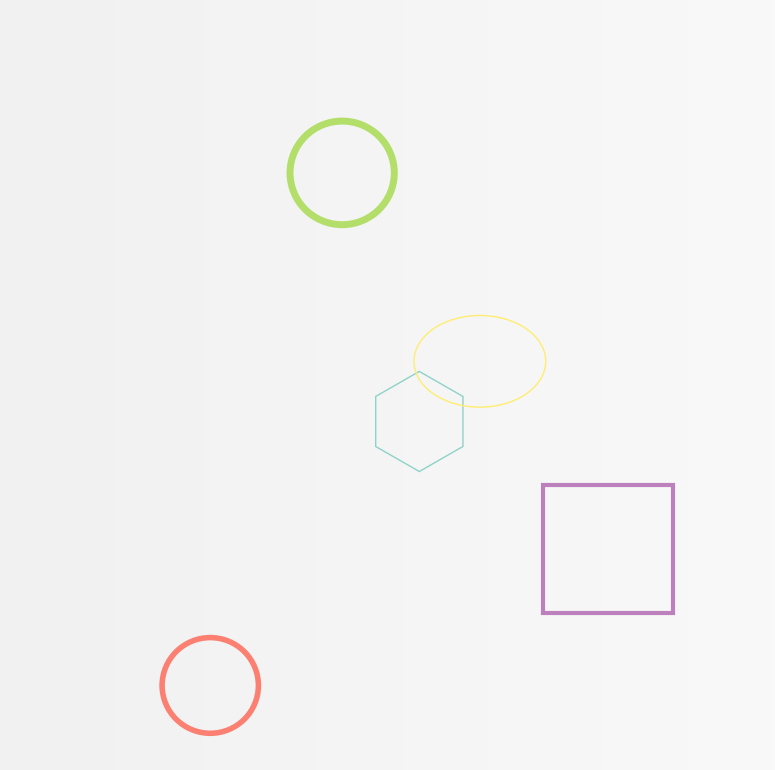[{"shape": "hexagon", "thickness": 0.5, "radius": 0.32, "center": [0.541, 0.453]}, {"shape": "circle", "thickness": 2, "radius": 0.31, "center": [0.271, 0.11]}, {"shape": "circle", "thickness": 2.5, "radius": 0.34, "center": [0.442, 0.775]}, {"shape": "square", "thickness": 1.5, "radius": 0.42, "center": [0.784, 0.287]}, {"shape": "oval", "thickness": 0.5, "radius": 0.43, "center": [0.619, 0.531]}]